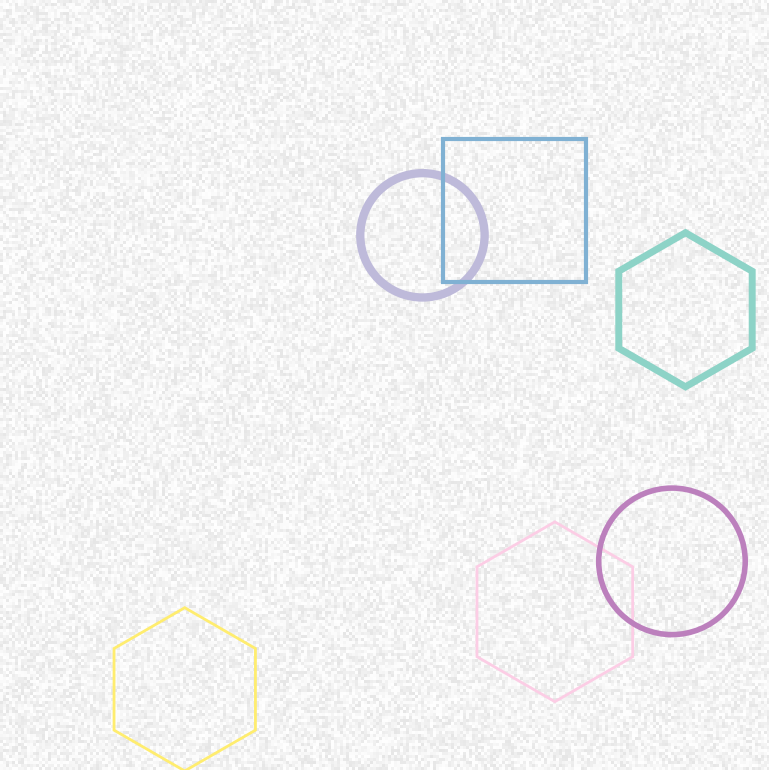[{"shape": "hexagon", "thickness": 2.5, "radius": 0.5, "center": [0.89, 0.598]}, {"shape": "circle", "thickness": 3, "radius": 0.4, "center": [0.549, 0.694]}, {"shape": "square", "thickness": 1.5, "radius": 0.47, "center": [0.668, 0.727]}, {"shape": "hexagon", "thickness": 1, "radius": 0.58, "center": [0.721, 0.205]}, {"shape": "circle", "thickness": 2, "radius": 0.48, "center": [0.873, 0.271]}, {"shape": "hexagon", "thickness": 1, "radius": 0.53, "center": [0.24, 0.105]}]